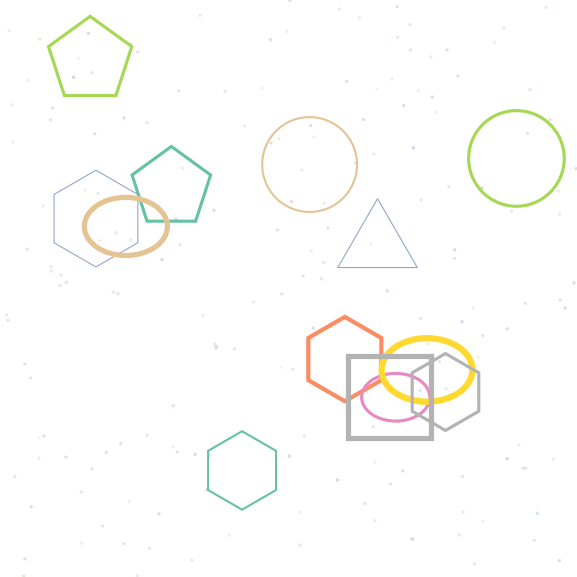[{"shape": "hexagon", "thickness": 1, "radius": 0.34, "center": [0.419, 0.184]}, {"shape": "pentagon", "thickness": 1.5, "radius": 0.36, "center": [0.297, 0.674]}, {"shape": "hexagon", "thickness": 2, "radius": 0.37, "center": [0.597, 0.377]}, {"shape": "hexagon", "thickness": 0.5, "radius": 0.42, "center": [0.166, 0.621]}, {"shape": "triangle", "thickness": 0.5, "radius": 0.4, "center": [0.654, 0.576]}, {"shape": "oval", "thickness": 1.5, "radius": 0.29, "center": [0.685, 0.311]}, {"shape": "pentagon", "thickness": 1.5, "radius": 0.38, "center": [0.156, 0.895]}, {"shape": "circle", "thickness": 1.5, "radius": 0.41, "center": [0.894, 0.725]}, {"shape": "oval", "thickness": 3, "radius": 0.39, "center": [0.739, 0.359]}, {"shape": "oval", "thickness": 2.5, "radius": 0.36, "center": [0.218, 0.607]}, {"shape": "circle", "thickness": 1, "radius": 0.41, "center": [0.536, 0.714]}, {"shape": "square", "thickness": 2.5, "radius": 0.36, "center": [0.674, 0.312]}, {"shape": "hexagon", "thickness": 1.5, "radius": 0.33, "center": [0.771, 0.32]}]